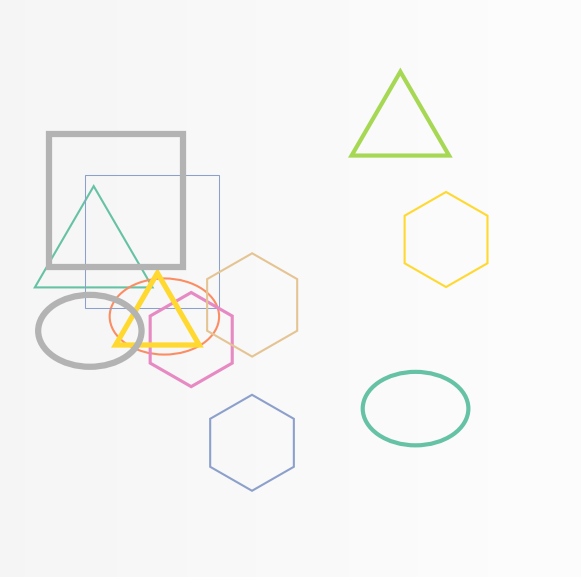[{"shape": "oval", "thickness": 2, "radius": 0.45, "center": [0.715, 0.292]}, {"shape": "triangle", "thickness": 1, "radius": 0.58, "center": [0.161, 0.56]}, {"shape": "oval", "thickness": 1, "radius": 0.47, "center": [0.283, 0.451]}, {"shape": "hexagon", "thickness": 1, "radius": 0.42, "center": [0.434, 0.232]}, {"shape": "square", "thickness": 0.5, "radius": 0.57, "center": [0.261, 0.581]}, {"shape": "hexagon", "thickness": 1.5, "radius": 0.41, "center": [0.329, 0.411]}, {"shape": "triangle", "thickness": 2, "radius": 0.48, "center": [0.689, 0.778]}, {"shape": "hexagon", "thickness": 1, "radius": 0.41, "center": [0.767, 0.584]}, {"shape": "triangle", "thickness": 2.5, "radius": 0.42, "center": [0.271, 0.443]}, {"shape": "hexagon", "thickness": 1, "radius": 0.45, "center": [0.434, 0.471]}, {"shape": "square", "thickness": 3, "radius": 0.58, "center": [0.2, 0.651]}, {"shape": "oval", "thickness": 3, "radius": 0.44, "center": [0.155, 0.426]}]